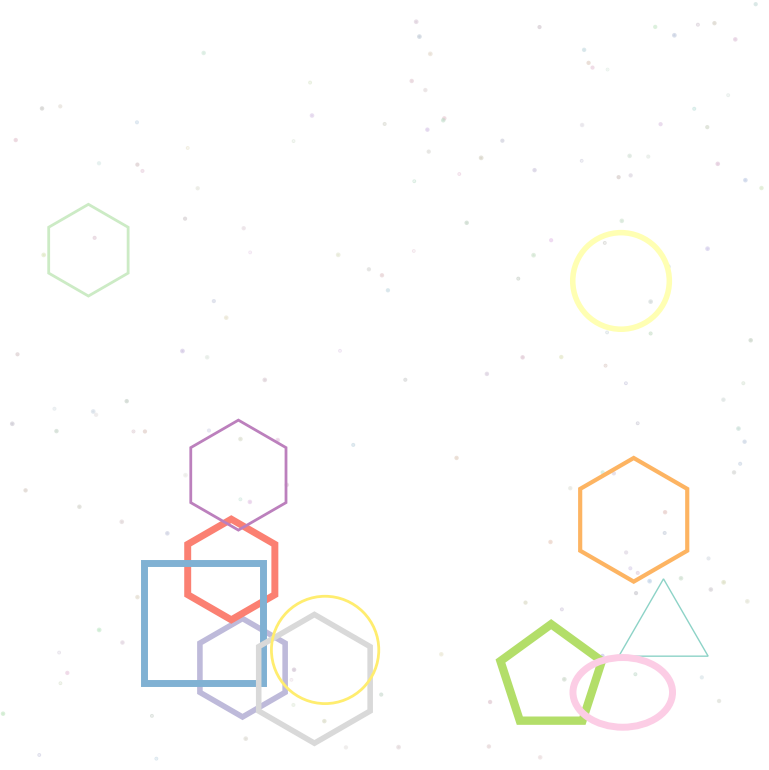[{"shape": "triangle", "thickness": 0.5, "radius": 0.33, "center": [0.862, 0.181]}, {"shape": "circle", "thickness": 2, "radius": 0.31, "center": [0.807, 0.635]}, {"shape": "hexagon", "thickness": 2, "radius": 0.32, "center": [0.315, 0.133]}, {"shape": "hexagon", "thickness": 2.5, "radius": 0.33, "center": [0.3, 0.26]}, {"shape": "square", "thickness": 2.5, "radius": 0.39, "center": [0.264, 0.191]}, {"shape": "hexagon", "thickness": 1.5, "radius": 0.4, "center": [0.823, 0.325]}, {"shape": "pentagon", "thickness": 3, "radius": 0.35, "center": [0.716, 0.12]}, {"shape": "oval", "thickness": 2.5, "radius": 0.32, "center": [0.809, 0.101]}, {"shape": "hexagon", "thickness": 2, "radius": 0.42, "center": [0.408, 0.118]}, {"shape": "hexagon", "thickness": 1, "radius": 0.36, "center": [0.31, 0.383]}, {"shape": "hexagon", "thickness": 1, "radius": 0.3, "center": [0.115, 0.675]}, {"shape": "circle", "thickness": 1, "radius": 0.35, "center": [0.422, 0.156]}]